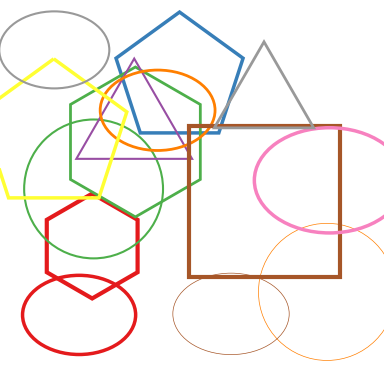[{"shape": "oval", "thickness": 2.5, "radius": 0.73, "center": [0.205, 0.182]}, {"shape": "hexagon", "thickness": 3, "radius": 0.68, "center": [0.239, 0.361]}, {"shape": "pentagon", "thickness": 2.5, "radius": 0.87, "center": [0.466, 0.795]}, {"shape": "circle", "thickness": 1.5, "radius": 0.9, "center": [0.243, 0.509]}, {"shape": "hexagon", "thickness": 2, "radius": 0.97, "center": [0.352, 0.631]}, {"shape": "triangle", "thickness": 1.5, "radius": 0.87, "center": [0.349, 0.674]}, {"shape": "circle", "thickness": 0.5, "radius": 0.89, "center": [0.849, 0.242]}, {"shape": "oval", "thickness": 2, "radius": 0.75, "center": [0.409, 0.714]}, {"shape": "pentagon", "thickness": 2.5, "radius": 1.0, "center": [0.14, 0.648]}, {"shape": "oval", "thickness": 0.5, "radius": 0.76, "center": [0.6, 0.185]}, {"shape": "square", "thickness": 3, "radius": 0.98, "center": [0.686, 0.478]}, {"shape": "oval", "thickness": 2.5, "radius": 0.98, "center": [0.856, 0.532]}, {"shape": "oval", "thickness": 1.5, "radius": 0.71, "center": [0.141, 0.87]}, {"shape": "triangle", "thickness": 2, "radius": 0.74, "center": [0.686, 0.742]}]